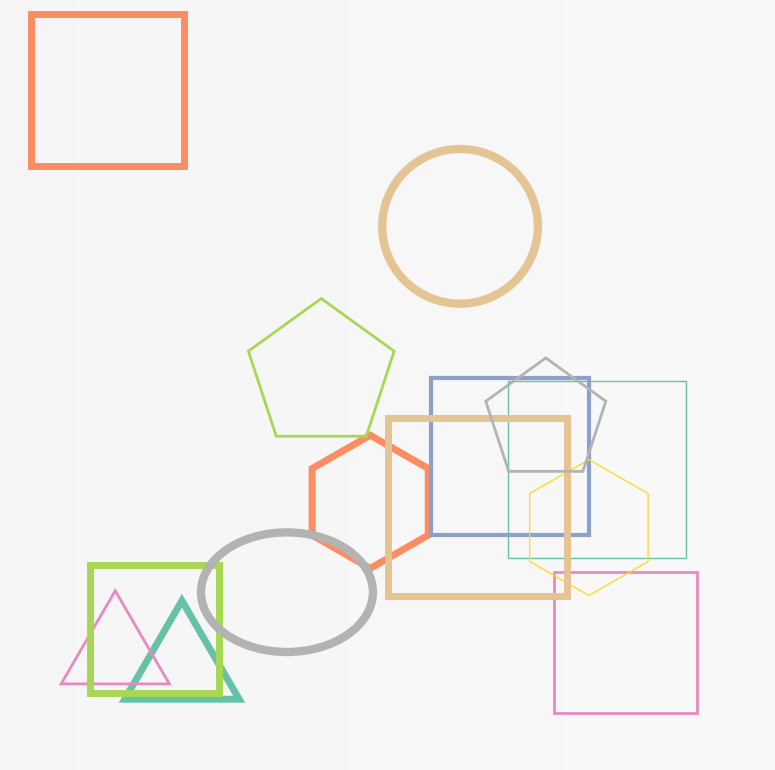[{"shape": "square", "thickness": 0.5, "radius": 0.57, "center": [0.771, 0.39]}, {"shape": "triangle", "thickness": 2.5, "radius": 0.43, "center": [0.235, 0.135]}, {"shape": "hexagon", "thickness": 2.5, "radius": 0.43, "center": [0.478, 0.348]}, {"shape": "square", "thickness": 2.5, "radius": 0.49, "center": [0.139, 0.883]}, {"shape": "square", "thickness": 1.5, "radius": 0.51, "center": [0.658, 0.407]}, {"shape": "square", "thickness": 1, "radius": 0.46, "center": [0.807, 0.166]}, {"shape": "triangle", "thickness": 1, "radius": 0.4, "center": [0.149, 0.152]}, {"shape": "square", "thickness": 2.5, "radius": 0.42, "center": [0.2, 0.183]}, {"shape": "pentagon", "thickness": 1, "radius": 0.49, "center": [0.415, 0.513]}, {"shape": "hexagon", "thickness": 0.5, "radius": 0.44, "center": [0.76, 0.315]}, {"shape": "square", "thickness": 2.5, "radius": 0.58, "center": [0.616, 0.342]}, {"shape": "circle", "thickness": 3, "radius": 0.5, "center": [0.594, 0.706]}, {"shape": "pentagon", "thickness": 1, "radius": 0.41, "center": [0.704, 0.454]}, {"shape": "oval", "thickness": 3, "radius": 0.55, "center": [0.37, 0.231]}]